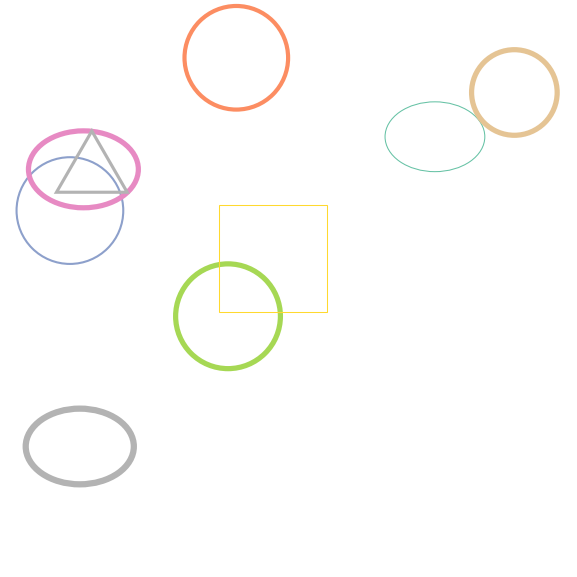[{"shape": "oval", "thickness": 0.5, "radius": 0.43, "center": [0.753, 0.762]}, {"shape": "circle", "thickness": 2, "radius": 0.45, "center": [0.409, 0.899]}, {"shape": "circle", "thickness": 1, "radius": 0.46, "center": [0.121, 0.635]}, {"shape": "oval", "thickness": 2.5, "radius": 0.48, "center": [0.144, 0.706]}, {"shape": "circle", "thickness": 2.5, "radius": 0.45, "center": [0.395, 0.452]}, {"shape": "square", "thickness": 0.5, "radius": 0.47, "center": [0.472, 0.552]}, {"shape": "circle", "thickness": 2.5, "radius": 0.37, "center": [0.891, 0.839]}, {"shape": "oval", "thickness": 3, "radius": 0.47, "center": [0.138, 0.226]}, {"shape": "triangle", "thickness": 1.5, "radius": 0.35, "center": [0.159, 0.702]}]